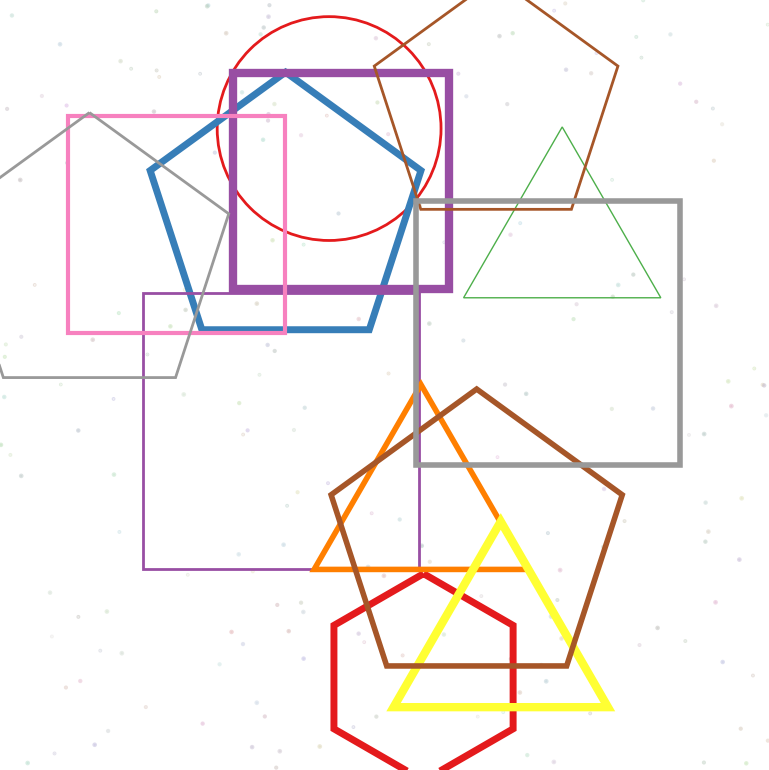[{"shape": "hexagon", "thickness": 2.5, "radius": 0.67, "center": [0.55, 0.121]}, {"shape": "circle", "thickness": 1, "radius": 0.73, "center": [0.427, 0.833]}, {"shape": "pentagon", "thickness": 2.5, "radius": 0.92, "center": [0.371, 0.721]}, {"shape": "triangle", "thickness": 0.5, "radius": 0.74, "center": [0.73, 0.687]}, {"shape": "square", "thickness": 3, "radius": 0.7, "center": [0.443, 0.765]}, {"shape": "square", "thickness": 1, "radius": 0.9, "center": [0.365, 0.44]}, {"shape": "triangle", "thickness": 2, "radius": 0.8, "center": [0.547, 0.341]}, {"shape": "triangle", "thickness": 3, "radius": 0.8, "center": [0.65, 0.162]}, {"shape": "pentagon", "thickness": 1, "radius": 0.83, "center": [0.644, 0.863]}, {"shape": "pentagon", "thickness": 2, "radius": 0.99, "center": [0.619, 0.296]}, {"shape": "square", "thickness": 1.5, "radius": 0.7, "center": [0.229, 0.708]}, {"shape": "pentagon", "thickness": 1, "radius": 0.95, "center": [0.116, 0.664]}, {"shape": "square", "thickness": 2, "radius": 0.86, "center": [0.712, 0.568]}]